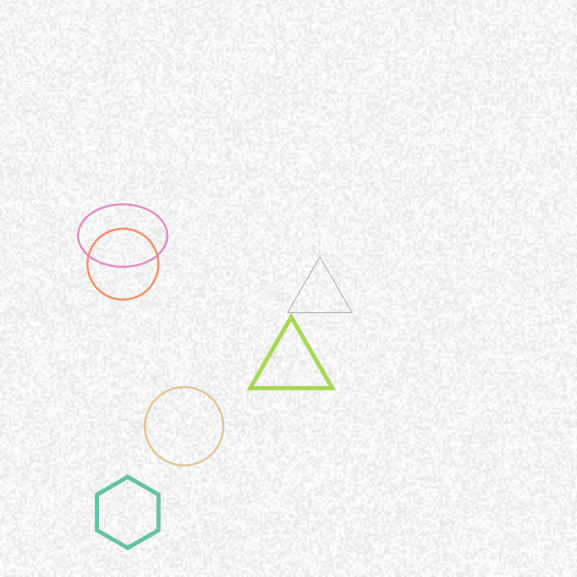[{"shape": "hexagon", "thickness": 2, "radius": 0.31, "center": [0.221, 0.112]}, {"shape": "circle", "thickness": 1, "radius": 0.31, "center": [0.213, 0.542]}, {"shape": "oval", "thickness": 1, "radius": 0.39, "center": [0.213, 0.591]}, {"shape": "triangle", "thickness": 2, "radius": 0.41, "center": [0.504, 0.368]}, {"shape": "circle", "thickness": 1, "radius": 0.34, "center": [0.319, 0.261]}, {"shape": "triangle", "thickness": 0.5, "radius": 0.32, "center": [0.554, 0.49]}]